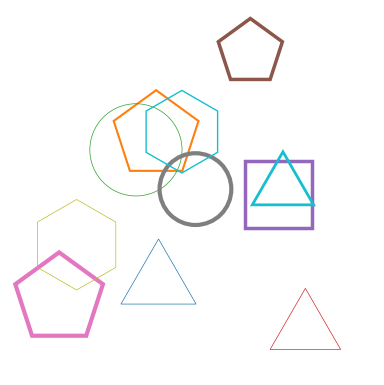[{"shape": "triangle", "thickness": 0.5, "radius": 0.56, "center": [0.412, 0.267]}, {"shape": "pentagon", "thickness": 1.5, "radius": 0.58, "center": [0.405, 0.65]}, {"shape": "circle", "thickness": 0.5, "radius": 0.6, "center": [0.353, 0.611]}, {"shape": "triangle", "thickness": 0.5, "radius": 0.53, "center": [0.793, 0.145]}, {"shape": "square", "thickness": 2.5, "radius": 0.44, "center": [0.724, 0.494]}, {"shape": "pentagon", "thickness": 2.5, "radius": 0.44, "center": [0.65, 0.864]}, {"shape": "pentagon", "thickness": 3, "radius": 0.6, "center": [0.154, 0.225]}, {"shape": "circle", "thickness": 3, "radius": 0.47, "center": [0.508, 0.509]}, {"shape": "hexagon", "thickness": 0.5, "radius": 0.59, "center": [0.199, 0.364]}, {"shape": "hexagon", "thickness": 1, "radius": 0.54, "center": [0.472, 0.658]}, {"shape": "triangle", "thickness": 2, "radius": 0.46, "center": [0.735, 0.514]}]